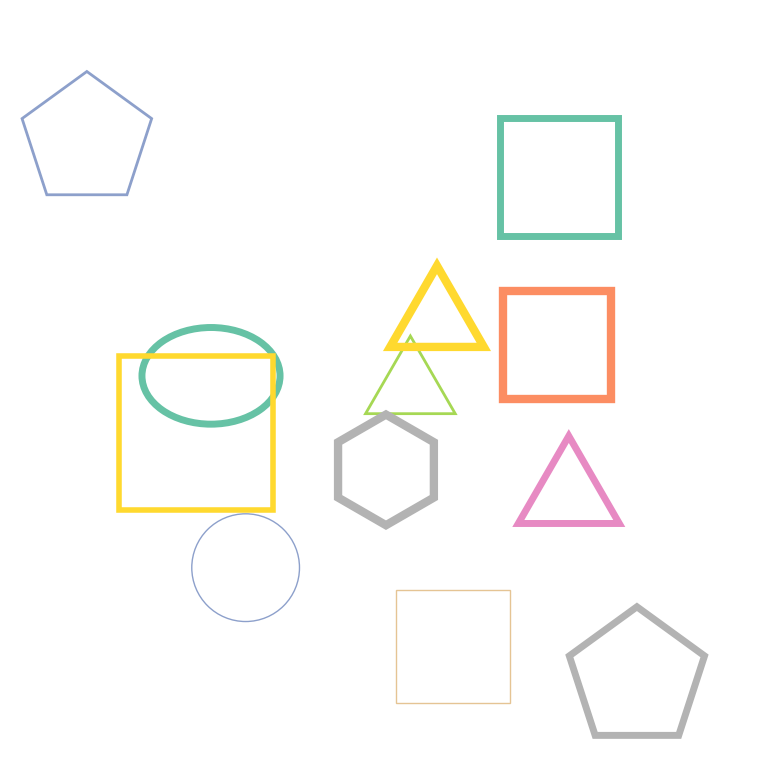[{"shape": "square", "thickness": 2.5, "radius": 0.38, "center": [0.726, 0.77]}, {"shape": "oval", "thickness": 2.5, "radius": 0.45, "center": [0.274, 0.512]}, {"shape": "square", "thickness": 3, "radius": 0.35, "center": [0.723, 0.552]}, {"shape": "circle", "thickness": 0.5, "radius": 0.35, "center": [0.319, 0.263]}, {"shape": "pentagon", "thickness": 1, "radius": 0.44, "center": [0.113, 0.819]}, {"shape": "triangle", "thickness": 2.5, "radius": 0.38, "center": [0.739, 0.358]}, {"shape": "triangle", "thickness": 1, "radius": 0.34, "center": [0.533, 0.496]}, {"shape": "triangle", "thickness": 3, "radius": 0.35, "center": [0.568, 0.585]}, {"shape": "square", "thickness": 2, "radius": 0.5, "center": [0.255, 0.437]}, {"shape": "square", "thickness": 0.5, "radius": 0.37, "center": [0.588, 0.16]}, {"shape": "pentagon", "thickness": 2.5, "radius": 0.46, "center": [0.827, 0.12]}, {"shape": "hexagon", "thickness": 3, "radius": 0.36, "center": [0.501, 0.39]}]